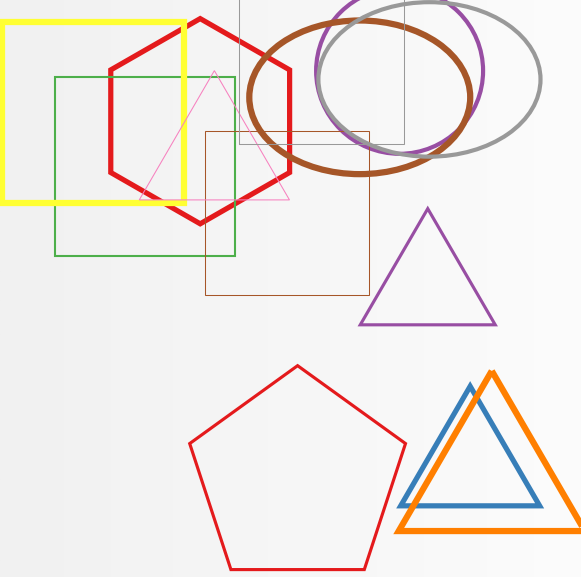[{"shape": "hexagon", "thickness": 2.5, "radius": 0.89, "center": [0.344, 0.789]}, {"shape": "pentagon", "thickness": 1.5, "radius": 0.98, "center": [0.512, 0.171]}, {"shape": "triangle", "thickness": 2.5, "radius": 0.69, "center": [0.809, 0.192]}, {"shape": "square", "thickness": 1, "radius": 0.77, "center": [0.25, 0.711]}, {"shape": "circle", "thickness": 2, "radius": 0.72, "center": [0.687, 0.876]}, {"shape": "triangle", "thickness": 1.5, "radius": 0.67, "center": [0.736, 0.504]}, {"shape": "triangle", "thickness": 3, "radius": 0.92, "center": [0.846, 0.172]}, {"shape": "square", "thickness": 3, "radius": 0.78, "center": [0.16, 0.804]}, {"shape": "square", "thickness": 0.5, "radius": 0.71, "center": [0.494, 0.63]}, {"shape": "oval", "thickness": 3, "radius": 0.95, "center": [0.619, 0.831]}, {"shape": "triangle", "thickness": 0.5, "radius": 0.75, "center": [0.369, 0.728]}, {"shape": "oval", "thickness": 2, "radius": 0.96, "center": [0.739, 0.862]}, {"shape": "square", "thickness": 0.5, "radius": 0.71, "center": [0.554, 0.892]}]